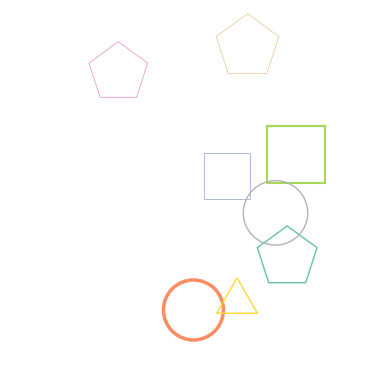[{"shape": "pentagon", "thickness": 1, "radius": 0.41, "center": [0.746, 0.332]}, {"shape": "circle", "thickness": 2.5, "radius": 0.39, "center": [0.502, 0.195]}, {"shape": "square", "thickness": 0.5, "radius": 0.3, "center": [0.59, 0.542]}, {"shape": "pentagon", "thickness": 0.5, "radius": 0.4, "center": [0.307, 0.811]}, {"shape": "square", "thickness": 1.5, "radius": 0.37, "center": [0.769, 0.599]}, {"shape": "triangle", "thickness": 1, "radius": 0.31, "center": [0.616, 0.217]}, {"shape": "pentagon", "thickness": 0.5, "radius": 0.43, "center": [0.643, 0.879]}, {"shape": "circle", "thickness": 1, "radius": 0.42, "center": [0.716, 0.447]}]